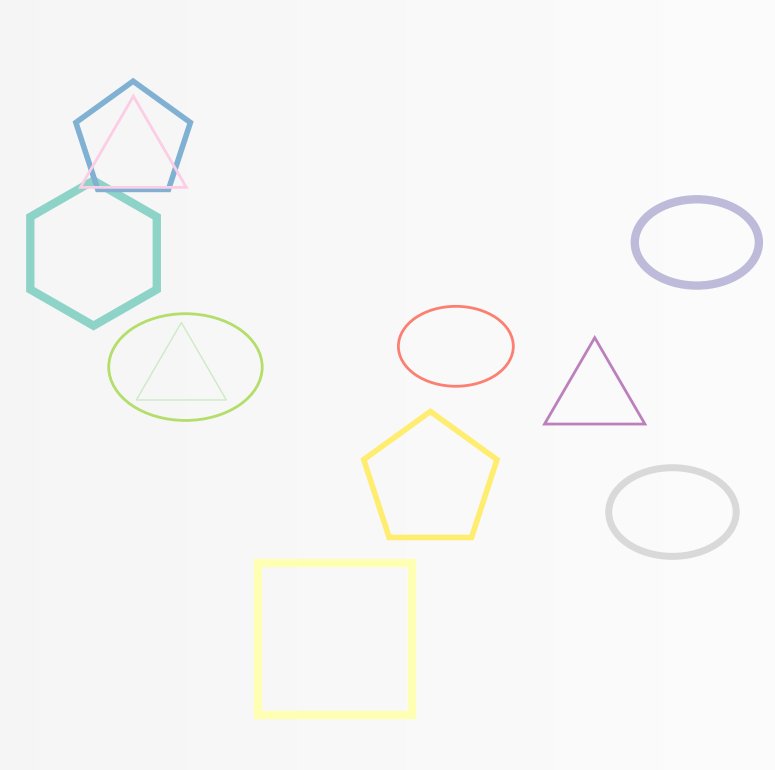[{"shape": "hexagon", "thickness": 3, "radius": 0.47, "center": [0.121, 0.671]}, {"shape": "square", "thickness": 3, "radius": 0.49, "center": [0.432, 0.17]}, {"shape": "oval", "thickness": 3, "radius": 0.4, "center": [0.899, 0.685]}, {"shape": "oval", "thickness": 1, "radius": 0.37, "center": [0.588, 0.55]}, {"shape": "pentagon", "thickness": 2, "radius": 0.39, "center": [0.172, 0.817]}, {"shape": "oval", "thickness": 1, "radius": 0.5, "center": [0.239, 0.523]}, {"shape": "triangle", "thickness": 1, "radius": 0.39, "center": [0.172, 0.796]}, {"shape": "oval", "thickness": 2.5, "radius": 0.41, "center": [0.868, 0.335]}, {"shape": "triangle", "thickness": 1, "radius": 0.37, "center": [0.767, 0.487]}, {"shape": "triangle", "thickness": 0.5, "radius": 0.34, "center": [0.234, 0.514]}, {"shape": "pentagon", "thickness": 2, "radius": 0.45, "center": [0.555, 0.375]}]